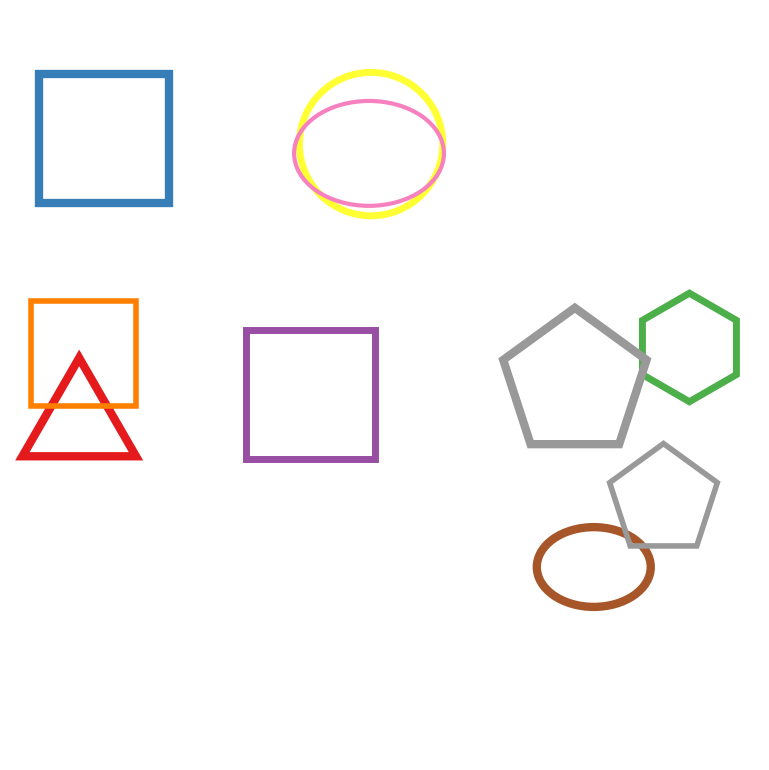[{"shape": "triangle", "thickness": 3, "radius": 0.43, "center": [0.103, 0.45]}, {"shape": "square", "thickness": 3, "radius": 0.42, "center": [0.135, 0.82]}, {"shape": "hexagon", "thickness": 2.5, "radius": 0.35, "center": [0.895, 0.549]}, {"shape": "square", "thickness": 2.5, "radius": 0.42, "center": [0.403, 0.488]}, {"shape": "square", "thickness": 2, "radius": 0.34, "center": [0.109, 0.541]}, {"shape": "circle", "thickness": 2.5, "radius": 0.47, "center": [0.482, 0.813]}, {"shape": "oval", "thickness": 3, "radius": 0.37, "center": [0.771, 0.264]}, {"shape": "oval", "thickness": 1.5, "radius": 0.49, "center": [0.479, 0.801]}, {"shape": "pentagon", "thickness": 3, "radius": 0.49, "center": [0.747, 0.502]}, {"shape": "pentagon", "thickness": 2, "radius": 0.37, "center": [0.862, 0.35]}]